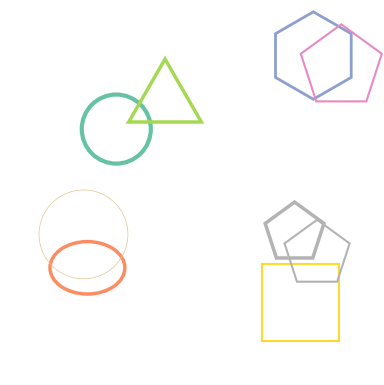[{"shape": "circle", "thickness": 3, "radius": 0.45, "center": [0.302, 0.665]}, {"shape": "oval", "thickness": 2.5, "radius": 0.49, "center": [0.227, 0.304]}, {"shape": "hexagon", "thickness": 2, "radius": 0.57, "center": [0.814, 0.856]}, {"shape": "pentagon", "thickness": 1.5, "radius": 0.55, "center": [0.887, 0.826]}, {"shape": "triangle", "thickness": 2.5, "radius": 0.54, "center": [0.429, 0.738]}, {"shape": "square", "thickness": 1.5, "radius": 0.5, "center": [0.781, 0.214]}, {"shape": "circle", "thickness": 0.5, "radius": 0.58, "center": [0.217, 0.391]}, {"shape": "pentagon", "thickness": 1.5, "radius": 0.44, "center": [0.824, 0.34]}, {"shape": "pentagon", "thickness": 2.5, "radius": 0.4, "center": [0.765, 0.395]}]